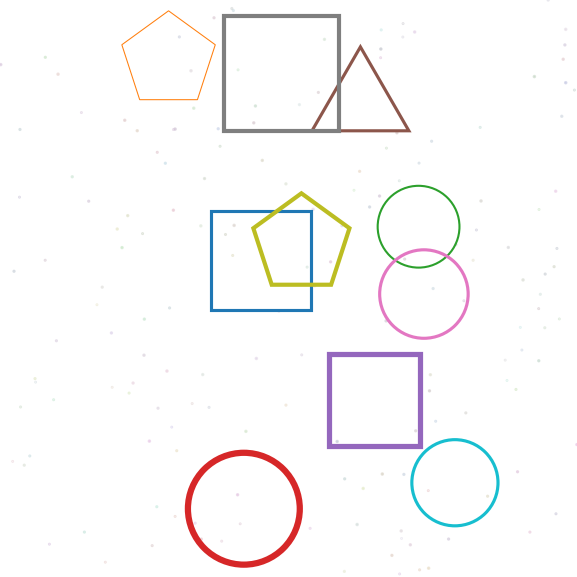[{"shape": "square", "thickness": 1.5, "radius": 0.43, "center": [0.452, 0.548]}, {"shape": "pentagon", "thickness": 0.5, "radius": 0.43, "center": [0.292, 0.895]}, {"shape": "circle", "thickness": 1, "radius": 0.35, "center": [0.725, 0.607]}, {"shape": "circle", "thickness": 3, "radius": 0.48, "center": [0.422, 0.118]}, {"shape": "square", "thickness": 2.5, "radius": 0.4, "center": [0.648, 0.307]}, {"shape": "triangle", "thickness": 1.5, "radius": 0.48, "center": [0.624, 0.821]}, {"shape": "circle", "thickness": 1.5, "radius": 0.38, "center": [0.734, 0.49]}, {"shape": "square", "thickness": 2, "radius": 0.5, "center": [0.487, 0.871]}, {"shape": "pentagon", "thickness": 2, "radius": 0.44, "center": [0.522, 0.577]}, {"shape": "circle", "thickness": 1.5, "radius": 0.37, "center": [0.788, 0.163]}]